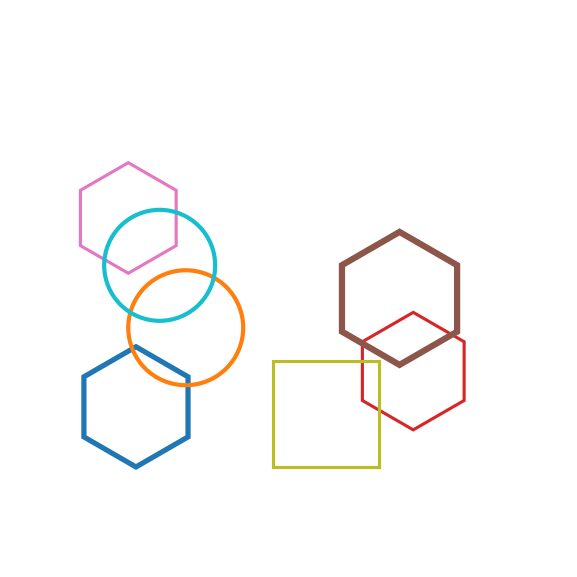[{"shape": "hexagon", "thickness": 2.5, "radius": 0.52, "center": [0.235, 0.295]}, {"shape": "circle", "thickness": 2, "radius": 0.5, "center": [0.322, 0.432]}, {"shape": "hexagon", "thickness": 1.5, "radius": 0.51, "center": [0.716, 0.357]}, {"shape": "hexagon", "thickness": 3, "radius": 0.58, "center": [0.692, 0.482]}, {"shape": "hexagon", "thickness": 1.5, "radius": 0.48, "center": [0.222, 0.622]}, {"shape": "square", "thickness": 1.5, "radius": 0.46, "center": [0.564, 0.282]}, {"shape": "circle", "thickness": 2, "radius": 0.48, "center": [0.276, 0.54]}]